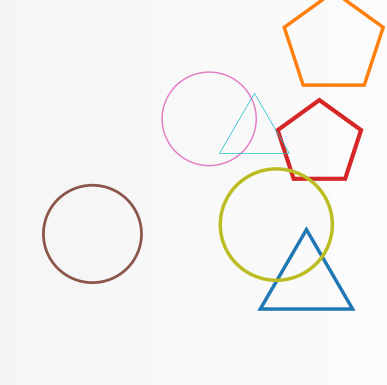[{"shape": "triangle", "thickness": 2.5, "radius": 0.69, "center": [0.791, 0.266]}, {"shape": "pentagon", "thickness": 2.5, "radius": 0.67, "center": [0.861, 0.887]}, {"shape": "pentagon", "thickness": 3, "radius": 0.57, "center": [0.824, 0.627]}, {"shape": "circle", "thickness": 2, "radius": 0.63, "center": [0.239, 0.392]}, {"shape": "circle", "thickness": 1, "radius": 0.61, "center": [0.54, 0.691]}, {"shape": "circle", "thickness": 2.5, "radius": 0.72, "center": [0.713, 0.417]}, {"shape": "triangle", "thickness": 0.5, "radius": 0.52, "center": [0.657, 0.654]}]